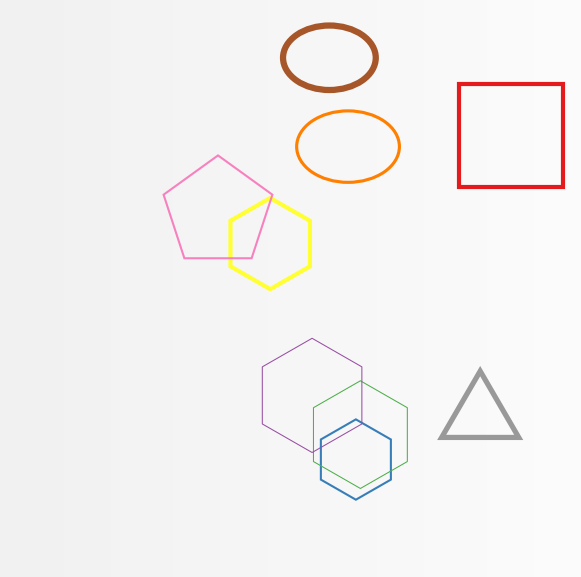[{"shape": "square", "thickness": 2, "radius": 0.45, "center": [0.88, 0.765]}, {"shape": "hexagon", "thickness": 1, "radius": 0.35, "center": [0.612, 0.203]}, {"shape": "hexagon", "thickness": 0.5, "radius": 0.47, "center": [0.62, 0.247]}, {"shape": "hexagon", "thickness": 0.5, "radius": 0.49, "center": [0.537, 0.314]}, {"shape": "oval", "thickness": 1.5, "radius": 0.44, "center": [0.599, 0.745]}, {"shape": "hexagon", "thickness": 2, "radius": 0.39, "center": [0.465, 0.577]}, {"shape": "oval", "thickness": 3, "radius": 0.4, "center": [0.567, 0.899]}, {"shape": "pentagon", "thickness": 1, "radius": 0.49, "center": [0.375, 0.632]}, {"shape": "triangle", "thickness": 2.5, "radius": 0.38, "center": [0.826, 0.28]}]